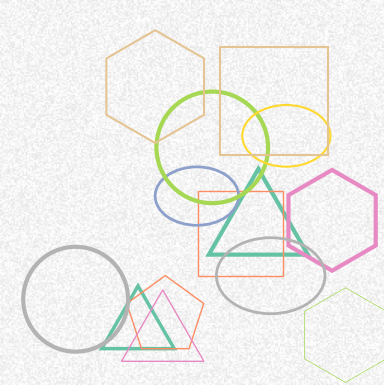[{"shape": "triangle", "thickness": 2.5, "radius": 0.54, "center": [0.358, 0.149]}, {"shape": "triangle", "thickness": 3, "radius": 0.74, "center": [0.671, 0.413]}, {"shape": "square", "thickness": 1, "radius": 0.55, "center": [0.624, 0.394]}, {"shape": "pentagon", "thickness": 1, "radius": 0.52, "center": [0.429, 0.179]}, {"shape": "oval", "thickness": 2, "radius": 0.54, "center": [0.511, 0.491]}, {"shape": "triangle", "thickness": 1, "radius": 0.62, "center": [0.423, 0.123]}, {"shape": "hexagon", "thickness": 3, "radius": 0.65, "center": [0.863, 0.428]}, {"shape": "circle", "thickness": 3, "radius": 0.72, "center": [0.551, 0.617]}, {"shape": "hexagon", "thickness": 0.5, "radius": 0.61, "center": [0.897, 0.13]}, {"shape": "oval", "thickness": 1.5, "radius": 0.57, "center": [0.744, 0.647]}, {"shape": "square", "thickness": 1.5, "radius": 0.7, "center": [0.712, 0.737]}, {"shape": "hexagon", "thickness": 1.5, "radius": 0.73, "center": [0.403, 0.775]}, {"shape": "oval", "thickness": 2, "radius": 0.71, "center": [0.703, 0.284]}, {"shape": "circle", "thickness": 3, "radius": 0.68, "center": [0.196, 0.223]}]